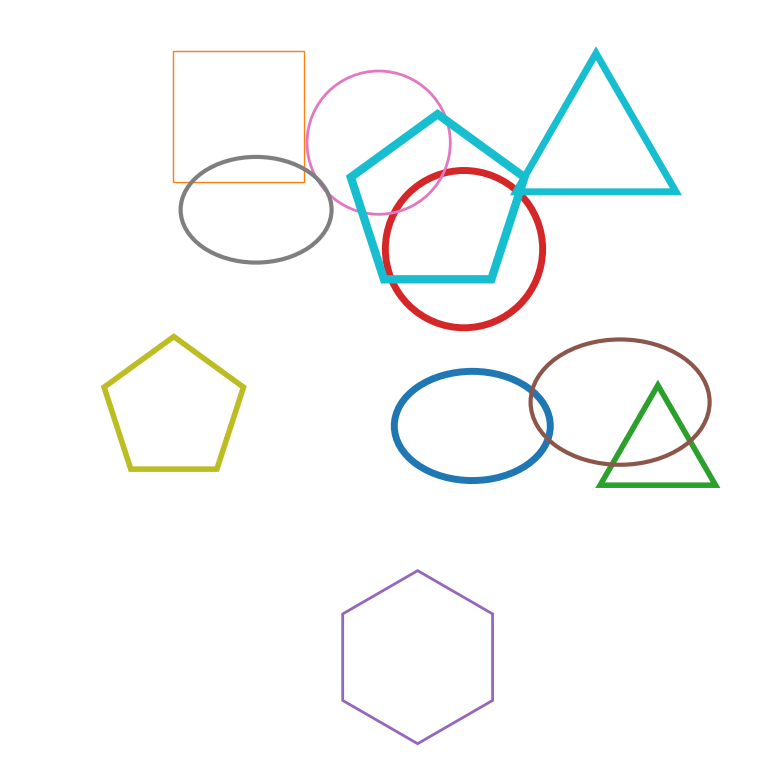[{"shape": "oval", "thickness": 2.5, "radius": 0.51, "center": [0.613, 0.447]}, {"shape": "square", "thickness": 0.5, "radius": 0.42, "center": [0.31, 0.849]}, {"shape": "triangle", "thickness": 2, "radius": 0.43, "center": [0.854, 0.413]}, {"shape": "circle", "thickness": 2.5, "radius": 0.51, "center": [0.603, 0.676]}, {"shape": "hexagon", "thickness": 1, "radius": 0.56, "center": [0.542, 0.147]}, {"shape": "oval", "thickness": 1.5, "radius": 0.58, "center": [0.805, 0.478]}, {"shape": "circle", "thickness": 1, "radius": 0.47, "center": [0.492, 0.815]}, {"shape": "oval", "thickness": 1.5, "radius": 0.49, "center": [0.333, 0.728]}, {"shape": "pentagon", "thickness": 2, "radius": 0.48, "center": [0.226, 0.468]}, {"shape": "triangle", "thickness": 2.5, "radius": 0.6, "center": [0.774, 0.811]}, {"shape": "pentagon", "thickness": 3, "radius": 0.59, "center": [0.568, 0.733]}]